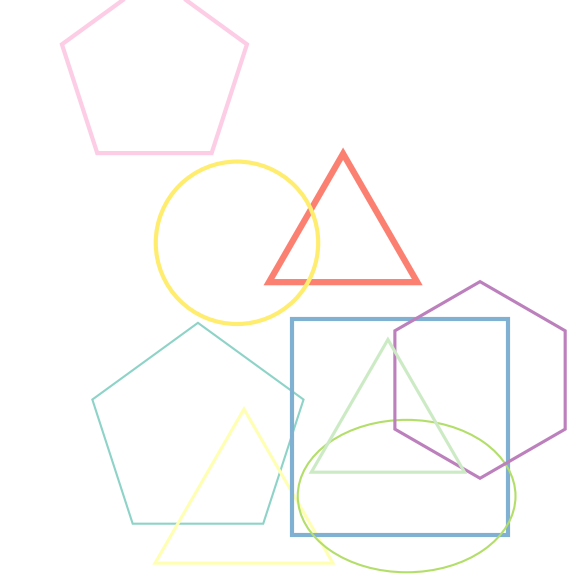[{"shape": "pentagon", "thickness": 1, "radius": 0.96, "center": [0.343, 0.248]}, {"shape": "triangle", "thickness": 1.5, "radius": 0.89, "center": [0.422, 0.113]}, {"shape": "triangle", "thickness": 3, "radius": 0.74, "center": [0.594, 0.585]}, {"shape": "square", "thickness": 2, "radius": 0.94, "center": [0.693, 0.26]}, {"shape": "oval", "thickness": 1, "radius": 0.94, "center": [0.704, 0.14]}, {"shape": "pentagon", "thickness": 2, "radius": 0.84, "center": [0.267, 0.87]}, {"shape": "hexagon", "thickness": 1.5, "radius": 0.85, "center": [0.831, 0.341]}, {"shape": "triangle", "thickness": 1.5, "radius": 0.77, "center": [0.672, 0.258]}, {"shape": "circle", "thickness": 2, "radius": 0.7, "center": [0.41, 0.579]}]